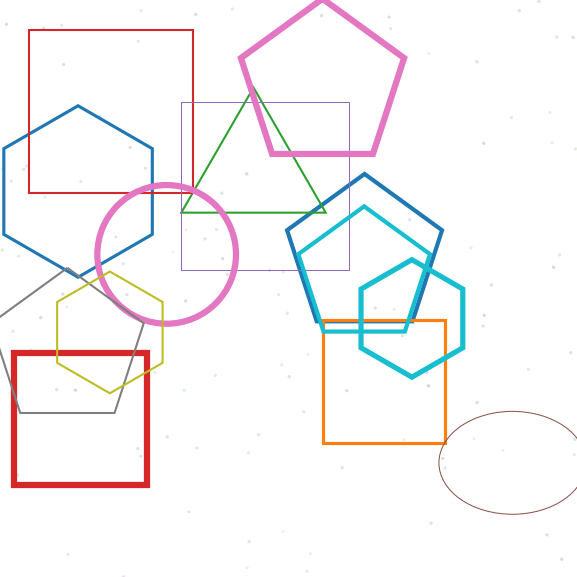[{"shape": "hexagon", "thickness": 1.5, "radius": 0.74, "center": [0.135, 0.668]}, {"shape": "pentagon", "thickness": 2, "radius": 0.71, "center": [0.631, 0.557]}, {"shape": "square", "thickness": 1.5, "radius": 0.53, "center": [0.665, 0.338]}, {"shape": "triangle", "thickness": 1, "radius": 0.72, "center": [0.439, 0.703]}, {"shape": "square", "thickness": 3, "radius": 0.57, "center": [0.139, 0.274]}, {"shape": "square", "thickness": 1, "radius": 0.71, "center": [0.192, 0.806]}, {"shape": "square", "thickness": 0.5, "radius": 0.73, "center": [0.459, 0.677]}, {"shape": "oval", "thickness": 0.5, "radius": 0.64, "center": [0.887, 0.198]}, {"shape": "pentagon", "thickness": 3, "radius": 0.74, "center": [0.558, 0.853]}, {"shape": "circle", "thickness": 3, "radius": 0.6, "center": [0.289, 0.559]}, {"shape": "pentagon", "thickness": 1, "radius": 0.69, "center": [0.117, 0.396]}, {"shape": "hexagon", "thickness": 1, "radius": 0.53, "center": [0.19, 0.424]}, {"shape": "hexagon", "thickness": 2.5, "radius": 0.51, "center": [0.713, 0.448]}, {"shape": "pentagon", "thickness": 2, "radius": 0.6, "center": [0.631, 0.522]}]